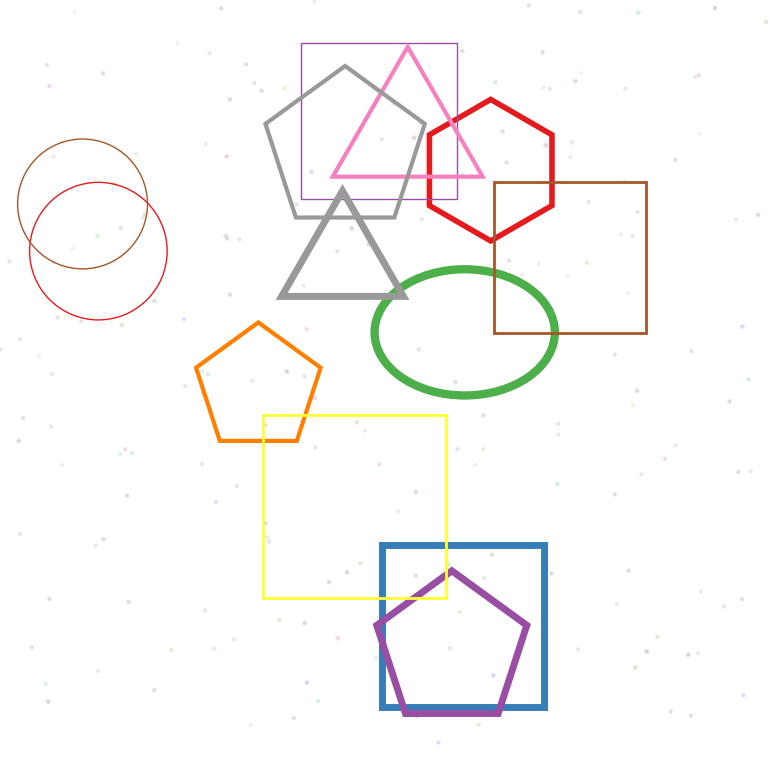[{"shape": "circle", "thickness": 0.5, "radius": 0.45, "center": [0.128, 0.674]}, {"shape": "hexagon", "thickness": 2, "radius": 0.46, "center": [0.637, 0.779]}, {"shape": "square", "thickness": 2.5, "radius": 0.53, "center": [0.601, 0.188]}, {"shape": "oval", "thickness": 3, "radius": 0.59, "center": [0.604, 0.568]}, {"shape": "pentagon", "thickness": 2.5, "radius": 0.51, "center": [0.587, 0.156]}, {"shape": "square", "thickness": 0.5, "radius": 0.51, "center": [0.492, 0.843]}, {"shape": "pentagon", "thickness": 1.5, "radius": 0.43, "center": [0.336, 0.496]}, {"shape": "square", "thickness": 1, "radius": 0.6, "center": [0.46, 0.342]}, {"shape": "square", "thickness": 1, "radius": 0.49, "center": [0.74, 0.665]}, {"shape": "circle", "thickness": 0.5, "radius": 0.42, "center": [0.107, 0.735]}, {"shape": "triangle", "thickness": 1.5, "radius": 0.56, "center": [0.529, 0.827]}, {"shape": "triangle", "thickness": 2.5, "radius": 0.46, "center": [0.445, 0.661]}, {"shape": "pentagon", "thickness": 1.5, "radius": 0.54, "center": [0.448, 0.806]}]